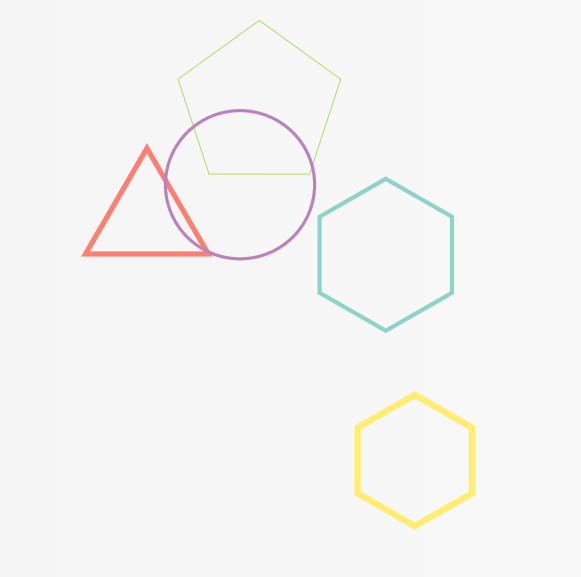[{"shape": "hexagon", "thickness": 2, "radius": 0.66, "center": [0.664, 0.558]}, {"shape": "triangle", "thickness": 2.5, "radius": 0.61, "center": [0.253, 0.62]}, {"shape": "pentagon", "thickness": 0.5, "radius": 0.74, "center": [0.446, 0.817]}, {"shape": "circle", "thickness": 1.5, "radius": 0.64, "center": [0.413, 0.679]}, {"shape": "hexagon", "thickness": 3, "radius": 0.57, "center": [0.714, 0.202]}]